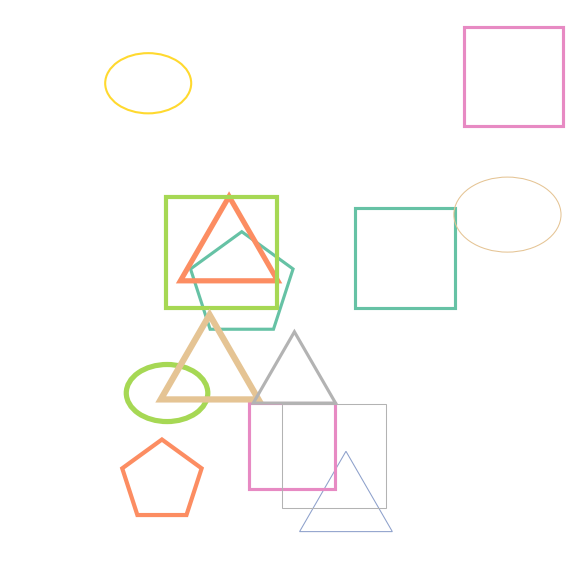[{"shape": "pentagon", "thickness": 1.5, "radius": 0.47, "center": [0.419, 0.505]}, {"shape": "square", "thickness": 1.5, "radius": 0.43, "center": [0.701, 0.552]}, {"shape": "triangle", "thickness": 2.5, "radius": 0.49, "center": [0.397, 0.562]}, {"shape": "pentagon", "thickness": 2, "radius": 0.36, "center": [0.28, 0.166]}, {"shape": "triangle", "thickness": 0.5, "radius": 0.46, "center": [0.599, 0.125]}, {"shape": "square", "thickness": 1.5, "radius": 0.43, "center": [0.889, 0.867]}, {"shape": "square", "thickness": 1.5, "radius": 0.37, "center": [0.506, 0.226]}, {"shape": "square", "thickness": 2, "radius": 0.48, "center": [0.383, 0.562]}, {"shape": "oval", "thickness": 2.5, "radius": 0.35, "center": [0.289, 0.319]}, {"shape": "oval", "thickness": 1, "radius": 0.37, "center": [0.257, 0.855]}, {"shape": "triangle", "thickness": 3, "radius": 0.49, "center": [0.363, 0.356]}, {"shape": "oval", "thickness": 0.5, "radius": 0.46, "center": [0.879, 0.628]}, {"shape": "square", "thickness": 0.5, "radius": 0.45, "center": [0.579, 0.209]}, {"shape": "triangle", "thickness": 1.5, "radius": 0.41, "center": [0.51, 0.342]}]